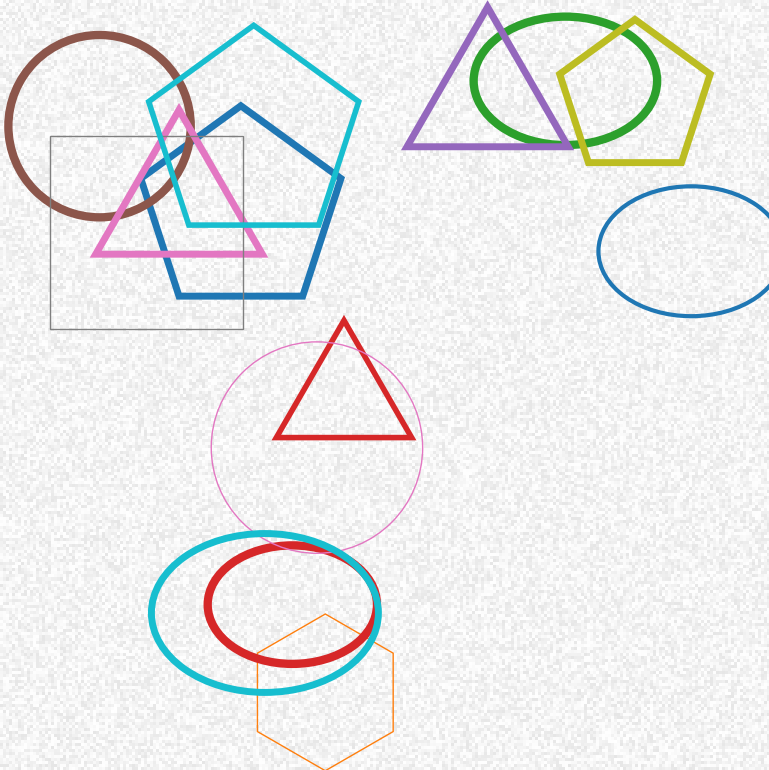[{"shape": "pentagon", "thickness": 2.5, "radius": 0.68, "center": [0.313, 0.726]}, {"shape": "oval", "thickness": 1.5, "radius": 0.6, "center": [0.898, 0.674]}, {"shape": "hexagon", "thickness": 0.5, "radius": 0.51, "center": [0.422, 0.101]}, {"shape": "oval", "thickness": 3, "radius": 0.6, "center": [0.734, 0.895]}, {"shape": "oval", "thickness": 3, "radius": 0.55, "center": [0.38, 0.215]}, {"shape": "triangle", "thickness": 2, "radius": 0.51, "center": [0.447, 0.482]}, {"shape": "triangle", "thickness": 2.5, "radius": 0.6, "center": [0.633, 0.87]}, {"shape": "circle", "thickness": 3, "radius": 0.59, "center": [0.129, 0.836]}, {"shape": "circle", "thickness": 0.5, "radius": 0.69, "center": [0.412, 0.419]}, {"shape": "triangle", "thickness": 2.5, "radius": 0.62, "center": [0.232, 0.732]}, {"shape": "square", "thickness": 0.5, "radius": 0.63, "center": [0.19, 0.698]}, {"shape": "pentagon", "thickness": 2.5, "radius": 0.51, "center": [0.825, 0.872]}, {"shape": "oval", "thickness": 2.5, "radius": 0.74, "center": [0.344, 0.204]}, {"shape": "pentagon", "thickness": 2, "radius": 0.72, "center": [0.329, 0.824]}]